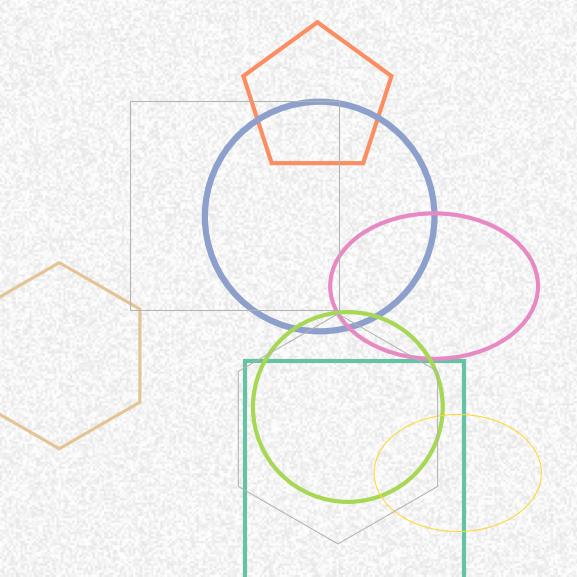[{"shape": "square", "thickness": 2, "radius": 0.95, "center": [0.614, 0.185]}, {"shape": "pentagon", "thickness": 2, "radius": 0.67, "center": [0.55, 0.826]}, {"shape": "circle", "thickness": 3, "radius": 0.99, "center": [0.554, 0.624]}, {"shape": "oval", "thickness": 2, "radius": 0.9, "center": [0.752, 0.504]}, {"shape": "circle", "thickness": 2, "radius": 0.82, "center": [0.602, 0.294]}, {"shape": "oval", "thickness": 0.5, "radius": 0.72, "center": [0.793, 0.18]}, {"shape": "hexagon", "thickness": 1.5, "radius": 0.81, "center": [0.103, 0.383]}, {"shape": "square", "thickness": 0.5, "radius": 0.91, "center": [0.407, 0.644]}, {"shape": "hexagon", "thickness": 0.5, "radius": 1.0, "center": [0.585, 0.256]}]